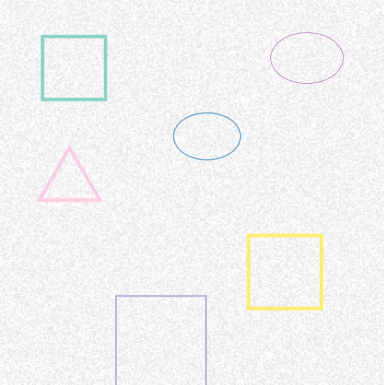[{"shape": "square", "thickness": 2.5, "radius": 0.41, "center": [0.191, 0.825]}, {"shape": "square", "thickness": 1.5, "radius": 0.58, "center": [0.418, 0.113]}, {"shape": "oval", "thickness": 1, "radius": 0.44, "center": [0.538, 0.646]}, {"shape": "triangle", "thickness": 2.5, "radius": 0.45, "center": [0.181, 0.526]}, {"shape": "oval", "thickness": 0.5, "radius": 0.47, "center": [0.797, 0.849]}, {"shape": "square", "thickness": 2.5, "radius": 0.47, "center": [0.739, 0.294]}]